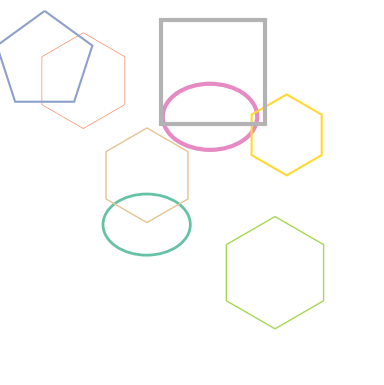[{"shape": "oval", "thickness": 2, "radius": 0.57, "center": [0.381, 0.417]}, {"shape": "hexagon", "thickness": 0.5, "radius": 0.62, "center": [0.216, 0.791]}, {"shape": "pentagon", "thickness": 1.5, "radius": 0.65, "center": [0.116, 0.841]}, {"shape": "oval", "thickness": 3, "radius": 0.61, "center": [0.545, 0.697]}, {"shape": "hexagon", "thickness": 1, "radius": 0.73, "center": [0.714, 0.292]}, {"shape": "hexagon", "thickness": 1.5, "radius": 0.53, "center": [0.745, 0.65]}, {"shape": "hexagon", "thickness": 1, "radius": 0.61, "center": [0.382, 0.545]}, {"shape": "square", "thickness": 3, "radius": 0.68, "center": [0.553, 0.812]}]